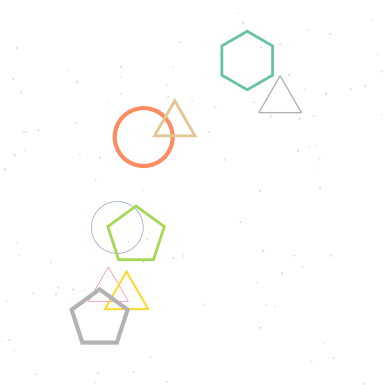[{"shape": "hexagon", "thickness": 2, "radius": 0.38, "center": [0.642, 0.843]}, {"shape": "circle", "thickness": 3, "radius": 0.38, "center": [0.373, 0.644]}, {"shape": "circle", "thickness": 0.5, "radius": 0.34, "center": [0.305, 0.409]}, {"shape": "triangle", "thickness": 0.5, "radius": 0.3, "center": [0.281, 0.247]}, {"shape": "pentagon", "thickness": 2, "radius": 0.39, "center": [0.353, 0.388]}, {"shape": "triangle", "thickness": 1.5, "radius": 0.32, "center": [0.329, 0.23]}, {"shape": "triangle", "thickness": 2, "radius": 0.3, "center": [0.454, 0.678]}, {"shape": "pentagon", "thickness": 3, "radius": 0.38, "center": [0.259, 0.172]}, {"shape": "triangle", "thickness": 1, "radius": 0.32, "center": [0.728, 0.739]}]